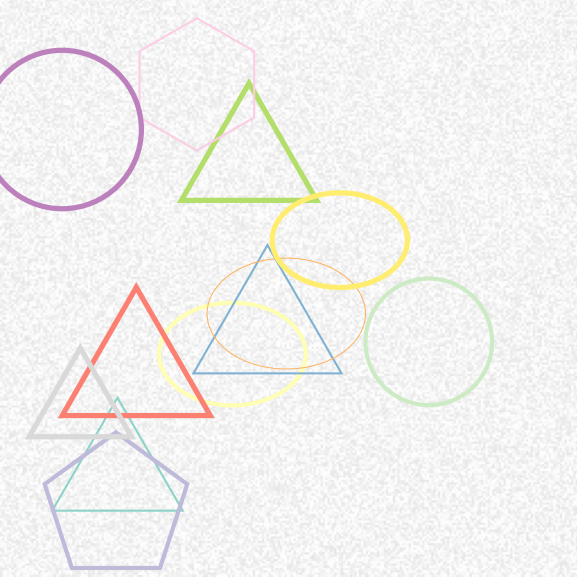[{"shape": "triangle", "thickness": 1, "radius": 0.65, "center": [0.203, 0.18]}, {"shape": "oval", "thickness": 2, "radius": 0.64, "center": [0.402, 0.386]}, {"shape": "pentagon", "thickness": 2, "radius": 0.65, "center": [0.201, 0.121]}, {"shape": "triangle", "thickness": 2.5, "radius": 0.74, "center": [0.236, 0.354]}, {"shape": "triangle", "thickness": 1, "radius": 0.74, "center": [0.463, 0.427]}, {"shape": "oval", "thickness": 0.5, "radius": 0.69, "center": [0.496, 0.456]}, {"shape": "triangle", "thickness": 2.5, "radius": 0.68, "center": [0.431, 0.72]}, {"shape": "hexagon", "thickness": 1, "radius": 0.57, "center": [0.341, 0.853]}, {"shape": "triangle", "thickness": 2.5, "radius": 0.51, "center": [0.139, 0.294]}, {"shape": "circle", "thickness": 2.5, "radius": 0.69, "center": [0.108, 0.775]}, {"shape": "circle", "thickness": 2, "radius": 0.55, "center": [0.742, 0.407]}, {"shape": "oval", "thickness": 2.5, "radius": 0.59, "center": [0.588, 0.583]}]